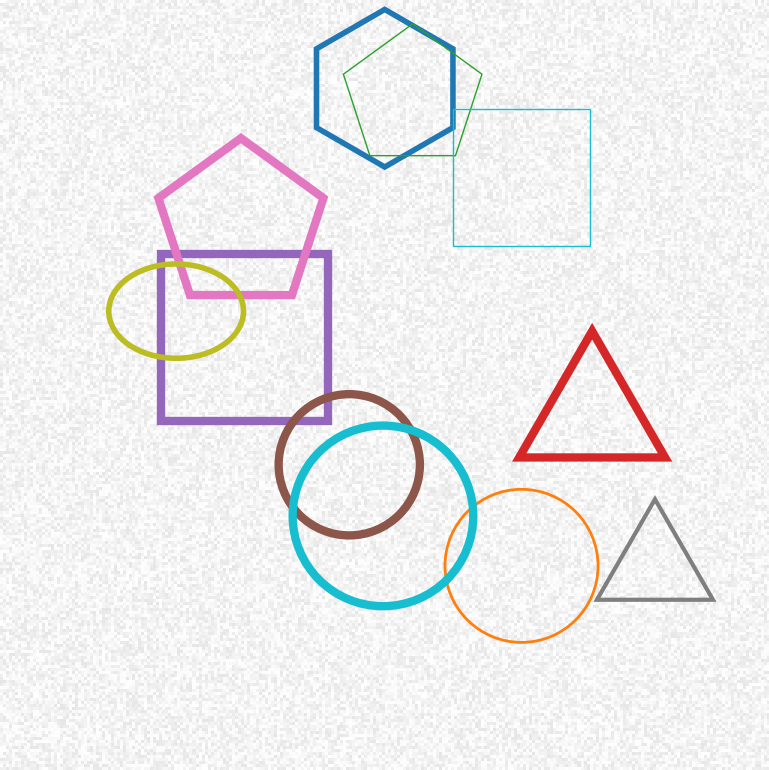[{"shape": "hexagon", "thickness": 2, "radius": 0.51, "center": [0.5, 0.885]}, {"shape": "circle", "thickness": 1, "radius": 0.5, "center": [0.677, 0.265]}, {"shape": "pentagon", "thickness": 0.5, "radius": 0.47, "center": [0.536, 0.874]}, {"shape": "triangle", "thickness": 3, "radius": 0.55, "center": [0.769, 0.461]}, {"shape": "square", "thickness": 3, "radius": 0.54, "center": [0.317, 0.561]}, {"shape": "circle", "thickness": 3, "radius": 0.46, "center": [0.454, 0.396]}, {"shape": "pentagon", "thickness": 3, "radius": 0.56, "center": [0.313, 0.708]}, {"shape": "triangle", "thickness": 1.5, "radius": 0.44, "center": [0.851, 0.265]}, {"shape": "oval", "thickness": 2, "radius": 0.44, "center": [0.229, 0.596]}, {"shape": "circle", "thickness": 3, "radius": 0.59, "center": [0.497, 0.33]}, {"shape": "square", "thickness": 0.5, "radius": 0.44, "center": [0.677, 0.769]}]